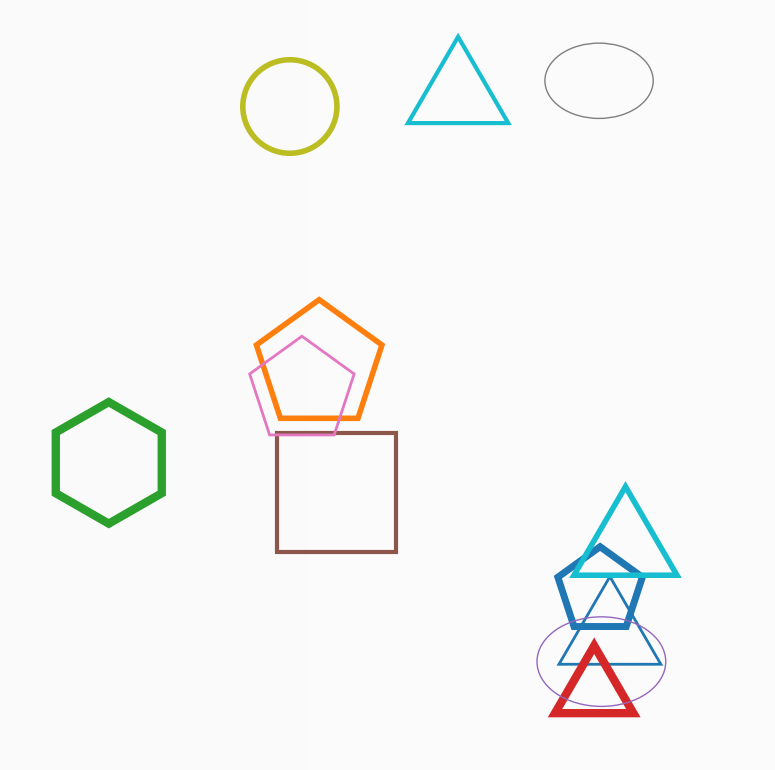[{"shape": "triangle", "thickness": 1, "radius": 0.38, "center": [0.787, 0.175]}, {"shape": "pentagon", "thickness": 2.5, "radius": 0.29, "center": [0.774, 0.233]}, {"shape": "pentagon", "thickness": 2, "radius": 0.43, "center": [0.412, 0.526]}, {"shape": "hexagon", "thickness": 3, "radius": 0.39, "center": [0.14, 0.399]}, {"shape": "triangle", "thickness": 3, "radius": 0.29, "center": [0.767, 0.103]}, {"shape": "oval", "thickness": 0.5, "radius": 0.42, "center": [0.776, 0.141]}, {"shape": "square", "thickness": 1.5, "radius": 0.39, "center": [0.434, 0.361]}, {"shape": "pentagon", "thickness": 1, "radius": 0.35, "center": [0.39, 0.492]}, {"shape": "oval", "thickness": 0.5, "radius": 0.35, "center": [0.773, 0.895]}, {"shape": "circle", "thickness": 2, "radius": 0.3, "center": [0.374, 0.862]}, {"shape": "triangle", "thickness": 1.5, "radius": 0.37, "center": [0.591, 0.877]}, {"shape": "triangle", "thickness": 2, "radius": 0.38, "center": [0.807, 0.291]}]